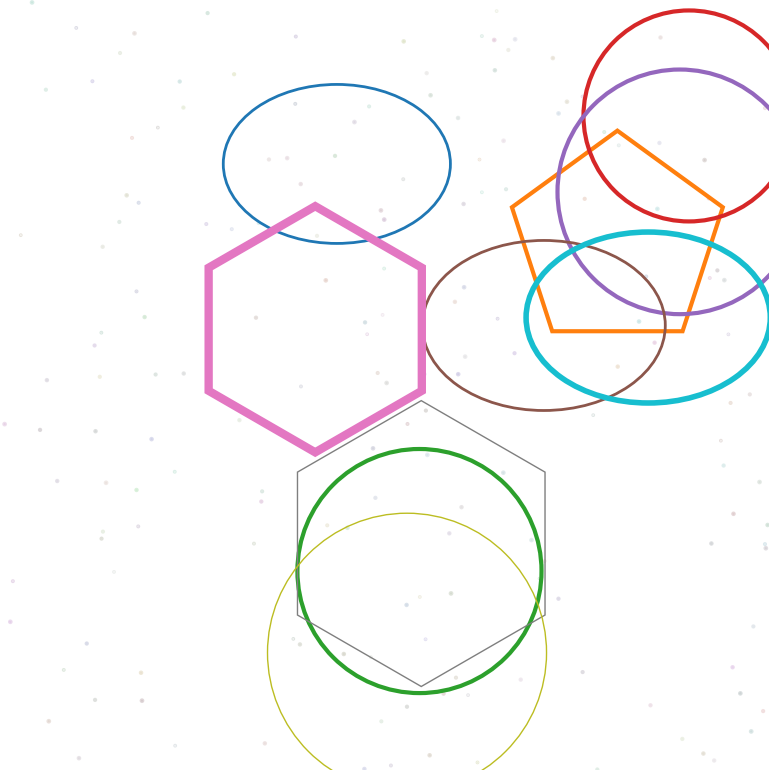[{"shape": "oval", "thickness": 1, "radius": 0.74, "center": [0.437, 0.787]}, {"shape": "pentagon", "thickness": 1.5, "radius": 0.72, "center": [0.802, 0.686]}, {"shape": "circle", "thickness": 1.5, "radius": 0.79, "center": [0.545, 0.258]}, {"shape": "circle", "thickness": 1.5, "radius": 0.69, "center": [0.895, 0.849]}, {"shape": "circle", "thickness": 1.5, "radius": 0.79, "center": [0.883, 0.751]}, {"shape": "oval", "thickness": 1, "radius": 0.79, "center": [0.706, 0.577]}, {"shape": "hexagon", "thickness": 3, "radius": 0.8, "center": [0.409, 0.572]}, {"shape": "hexagon", "thickness": 0.5, "radius": 0.93, "center": [0.547, 0.294]}, {"shape": "circle", "thickness": 0.5, "radius": 0.91, "center": [0.529, 0.152]}, {"shape": "oval", "thickness": 2, "radius": 0.79, "center": [0.842, 0.588]}]